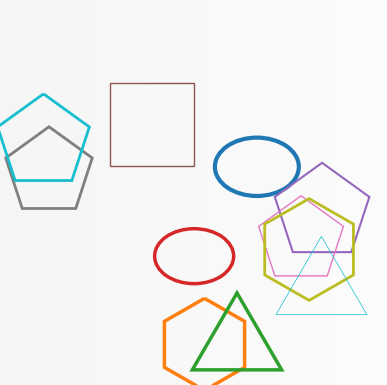[{"shape": "oval", "thickness": 3, "radius": 0.54, "center": [0.663, 0.567]}, {"shape": "hexagon", "thickness": 2.5, "radius": 0.6, "center": [0.528, 0.106]}, {"shape": "triangle", "thickness": 2.5, "radius": 0.67, "center": [0.612, 0.106]}, {"shape": "oval", "thickness": 2.5, "radius": 0.51, "center": [0.501, 0.335]}, {"shape": "pentagon", "thickness": 1.5, "radius": 0.64, "center": [0.831, 0.449]}, {"shape": "square", "thickness": 1, "radius": 0.54, "center": [0.392, 0.676]}, {"shape": "pentagon", "thickness": 1, "radius": 0.57, "center": [0.777, 0.376]}, {"shape": "pentagon", "thickness": 2, "radius": 0.59, "center": [0.126, 0.553]}, {"shape": "hexagon", "thickness": 2, "radius": 0.66, "center": [0.798, 0.352]}, {"shape": "triangle", "thickness": 0.5, "radius": 0.68, "center": [0.829, 0.25]}, {"shape": "pentagon", "thickness": 2, "radius": 0.62, "center": [0.112, 0.632]}]